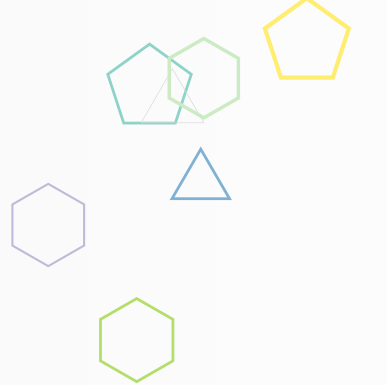[{"shape": "pentagon", "thickness": 2, "radius": 0.57, "center": [0.386, 0.772]}, {"shape": "hexagon", "thickness": 1.5, "radius": 0.53, "center": [0.125, 0.416]}, {"shape": "triangle", "thickness": 2, "radius": 0.43, "center": [0.518, 0.527]}, {"shape": "hexagon", "thickness": 2, "radius": 0.54, "center": [0.353, 0.117]}, {"shape": "triangle", "thickness": 0.5, "radius": 0.47, "center": [0.445, 0.728]}, {"shape": "hexagon", "thickness": 2.5, "radius": 0.51, "center": [0.526, 0.797]}, {"shape": "pentagon", "thickness": 3, "radius": 0.57, "center": [0.792, 0.891]}]